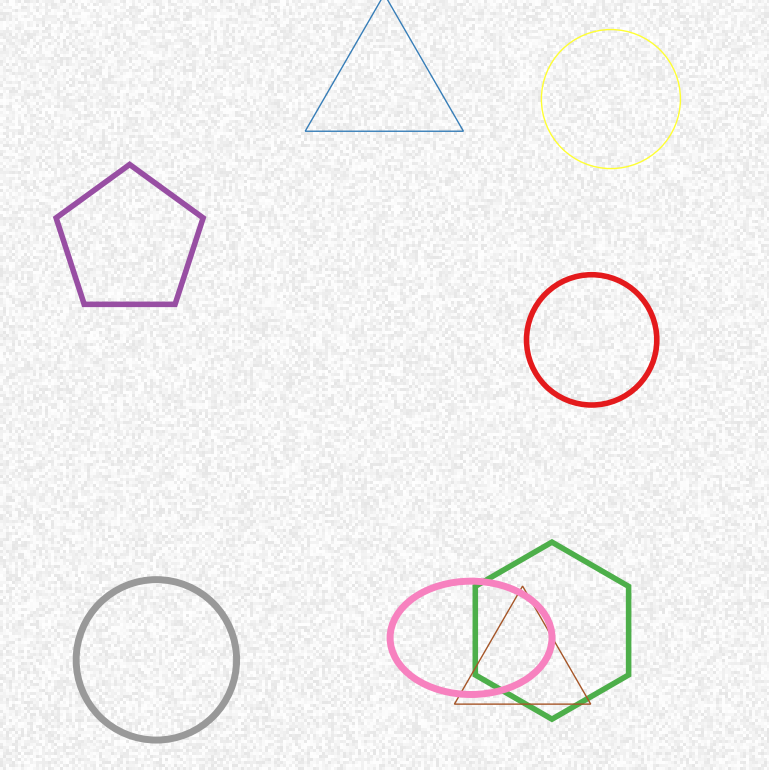[{"shape": "circle", "thickness": 2, "radius": 0.42, "center": [0.768, 0.559]}, {"shape": "triangle", "thickness": 0.5, "radius": 0.59, "center": [0.499, 0.889]}, {"shape": "hexagon", "thickness": 2, "radius": 0.57, "center": [0.717, 0.181]}, {"shape": "pentagon", "thickness": 2, "radius": 0.5, "center": [0.168, 0.686]}, {"shape": "circle", "thickness": 0.5, "radius": 0.45, "center": [0.793, 0.871]}, {"shape": "triangle", "thickness": 0.5, "radius": 0.51, "center": [0.679, 0.137]}, {"shape": "oval", "thickness": 2.5, "radius": 0.53, "center": [0.612, 0.172]}, {"shape": "circle", "thickness": 2.5, "radius": 0.52, "center": [0.203, 0.143]}]